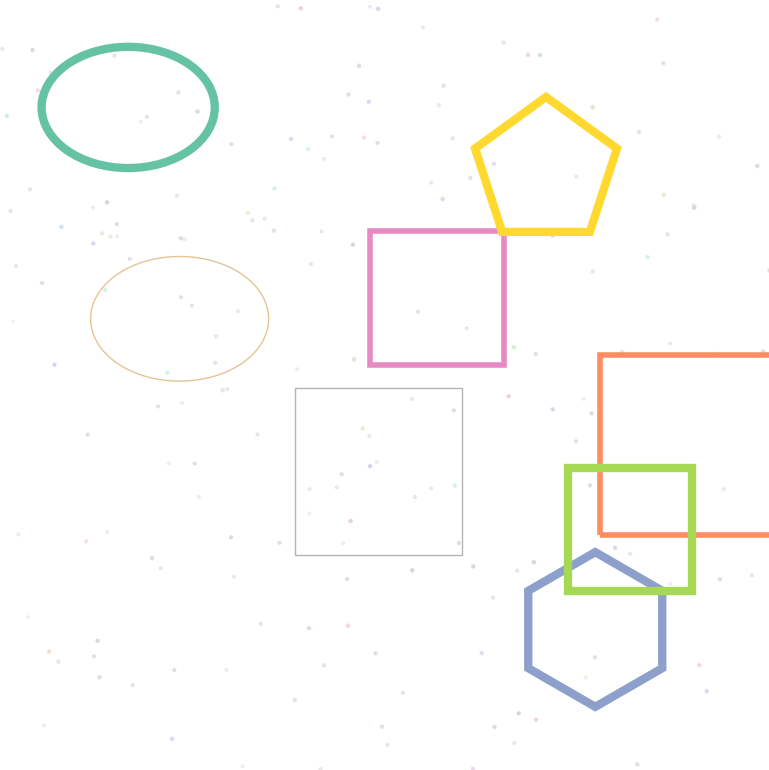[{"shape": "oval", "thickness": 3, "radius": 0.56, "center": [0.166, 0.86]}, {"shape": "square", "thickness": 2, "radius": 0.58, "center": [0.896, 0.422]}, {"shape": "hexagon", "thickness": 3, "radius": 0.5, "center": [0.773, 0.182]}, {"shape": "square", "thickness": 2, "radius": 0.44, "center": [0.568, 0.613]}, {"shape": "square", "thickness": 3, "radius": 0.4, "center": [0.818, 0.312]}, {"shape": "pentagon", "thickness": 3, "radius": 0.48, "center": [0.709, 0.777]}, {"shape": "oval", "thickness": 0.5, "radius": 0.58, "center": [0.233, 0.586]}, {"shape": "square", "thickness": 0.5, "radius": 0.54, "center": [0.491, 0.387]}]